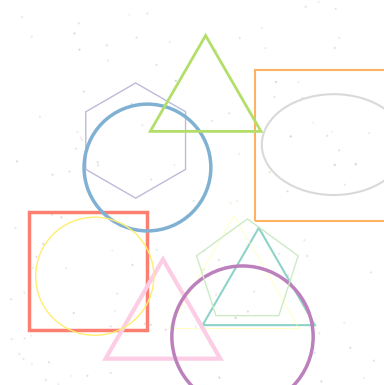[{"shape": "triangle", "thickness": 1.5, "radius": 0.84, "center": [0.672, 0.24]}, {"shape": "triangle", "thickness": 0.5, "radius": 0.97, "center": [0.608, 0.244]}, {"shape": "hexagon", "thickness": 1, "radius": 0.75, "center": [0.352, 0.635]}, {"shape": "square", "thickness": 2.5, "radius": 0.77, "center": [0.229, 0.295]}, {"shape": "circle", "thickness": 2.5, "radius": 0.82, "center": [0.383, 0.565]}, {"shape": "square", "thickness": 1.5, "radius": 0.98, "center": [0.859, 0.621]}, {"shape": "triangle", "thickness": 2, "radius": 0.83, "center": [0.534, 0.742]}, {"shape": "triangle", "thickness": 3, "radius": 0.86, "center": [0.423, 0.154]}, {"shape": "oval", "thickness": 1.5, "radius": 0.94, "center": [0.867, 0.624]}, {"shape": "circle", "thickness": 2.5, "radius": 0.92, "center": [0.63, 0.126]}, {"shape": "pentagon", "thickness": 1, "radius": 0.69, "center": [0.643, 0.293]}, {"shape": "circle", "thickness": 1, "radius": 0.77, "center": [0.246, 0.282]}]